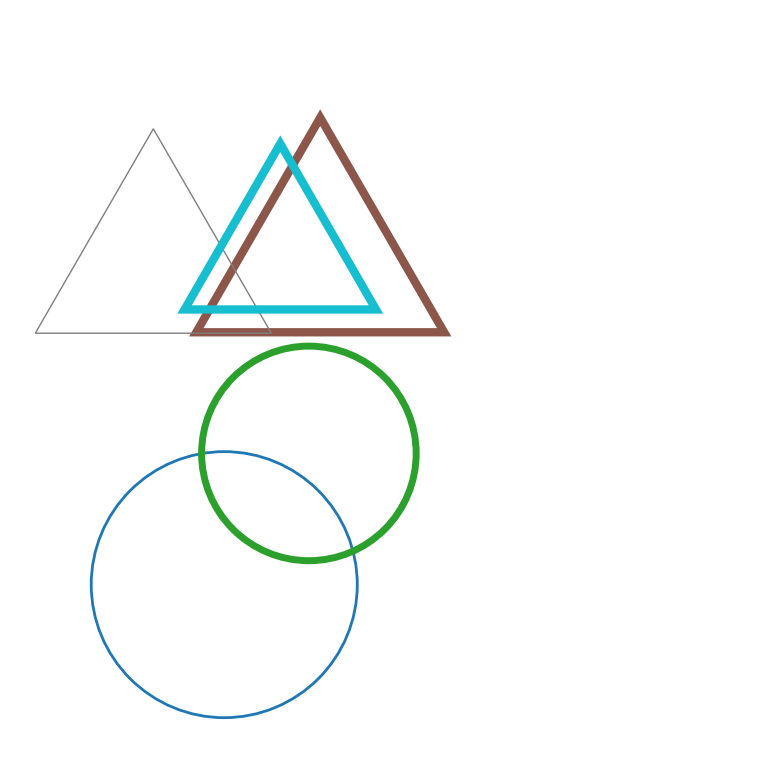[{"shape": "circle", "thickness": 1, "radius": 0.86, "center": [0.291, 0.241]}, {"shape": "circle", "thickness": 2.5, "radius": 0.7, "center": [0.401, 0.411]}, {"shape": "triangle", "thickness": 3, "radius": 0.93, "center": [0.416, 0.661]}, {"shape": "triangle", "thickness": 0.5, "radius": 0.88, "center": [0.199, 0.656]}, {"shape": "triangle", "thickness": 3, "radius": 0.72, "center": [0.364, 0.67]}]